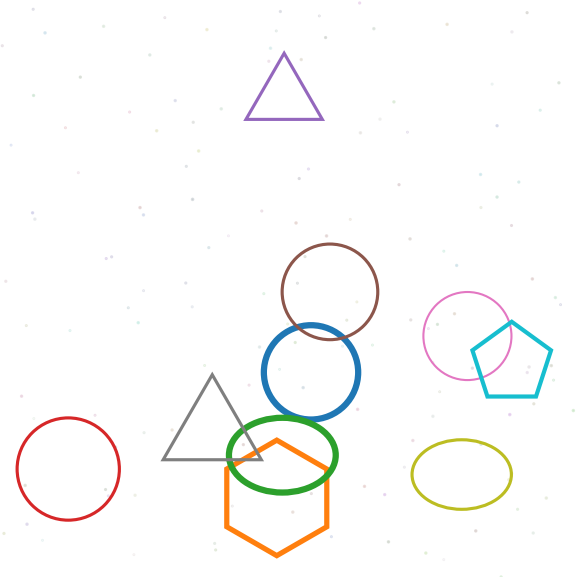[{"shape": "circle", "thickness": 3, "radius": 0.41, "center": [0.539, 0.354]}, {"shape": "hexagon", "thickness": 2.5, "radius": 0.5, "center": [0.479, 0.137]}, {"shape": "oval", "thickness": 3, "radius": 0.46, "center": [0.489, 0.211]}, {"shape": "circle", "thickness": 1.5, "radius": 0.44, "center": [0.118, 0.187]}, {"shape": "triangle", "thickness": 1.5, "radius": 0.38, "center": [0.492, 0.831]}, {"shape": "circle", "thickness": 1.5, "radius": 0.41, "center": [0.571, 0.494]}, {"shape": "circle", "thickness": 1, "radius": 0.38, "center": [0.809, 0.417]}, {"shape": "triangle", "thickness": 1.5, "radius": 0.49, "center": [0.368, 0.252]}, {"shape": "oval", "thickness": 1.5, "radius": 0.43, "center": [0.8, 0.177]}, {"shape": "pentagon", "thickness": 2, "radius": 0.36, "center": [0.886, 0.37]}]